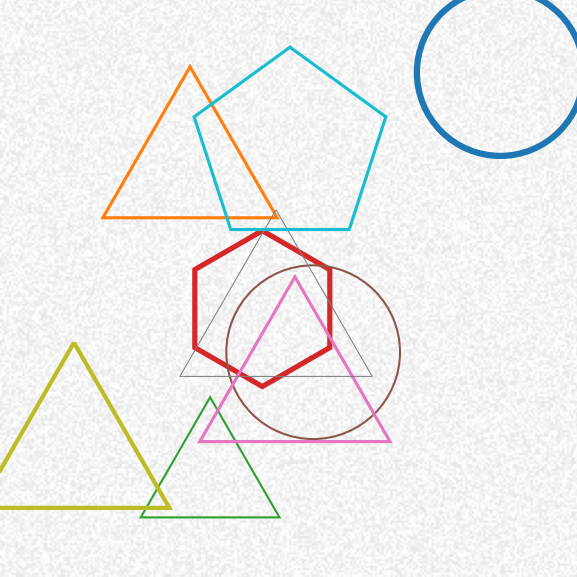[{"shape": "circle", "thickness": 3, "radius": 0.72, "center": [0.866, 0.874]}, {"shape": "triangle", "thickness": 1.5, "radius": 0.87, "center": [0.329, 0.709]}, {"shape": "triangle", "thickness": 1, "radius": 0.69, "center": [0.364, 0.173]}, {"shape": "hexagon", "thickness": 2.5, "radius": 0.67, "center": [0.454, 0.465]}, {"shape": "circle", "thickness": 1, "radius": 0.75, "center": [0.542, 0.389]}, {"shape": "triangle", "thickness": 1.5, "radius": 0.95, "center": [0.511, 0.33]}, {"shape": "triangle", "thickness": 0.5, "radius": 0.96, "center": [0.478, 0.444]}, {"shape": "triangle", "thickness": 2, "radius": 0.95, "center": [0.128, 0.215]}, {"shape": "pentagon", "thickness": 1.5, "radius": 0.87, "center": [0.502, 0.743]}]